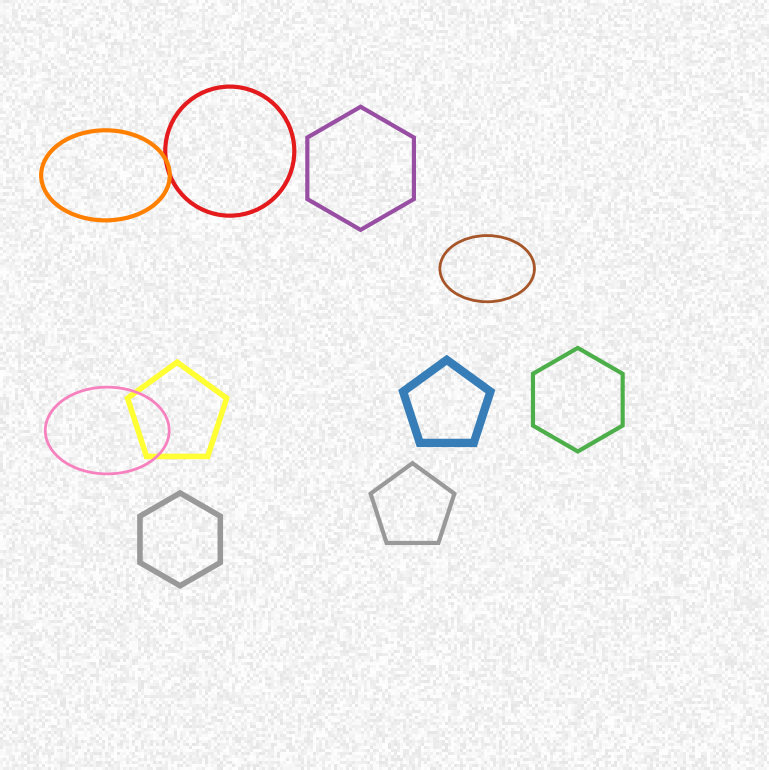[{"shape": "circle", "thickness": 1.5, "radius": 0.42, "center": [0.298, 0.804]}, {"shape": "pentagon", "thickness": 3, "radius": 0.3, "center": [0.58, 0.473]}, {"shape": "hexagon", "thickness": 1.5, "radius": 0.34, "center": [0.75, 0.481]}, {"shape": "hexagon", "thickness": 1.5, "radius": 0.4, "center": [0.468, 0.781]}, {"shape": "oval", "thickness": 1.5, "radius": 0.42, "center": [0.137, 0.772]}, {"shape": "pentagon", "thickness": 2, "radius": 0.34, "center": [0.23, 0.462]}, {"shape": "oval", "thickness": 1, "radius": 0.31, "center": [0.633, 0.651]}, {"shape": "oval", "thickness": 1, "radius": 0.4, "center": [0.139, 0.441]}, {"shape": "hexagon", "thickness": 2, "radius": 0.3, "center": [0.234, 0.299]}, {"shape": "pentagon", "thickness": 1.5, "radius": 0.29, "center": [0.536, 0.341]}]